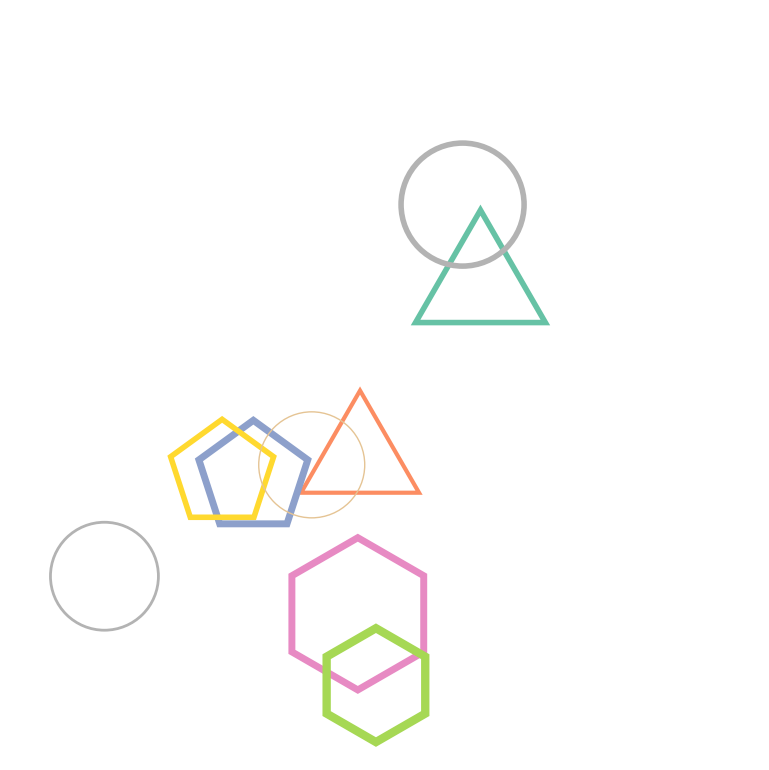[{"shape": "triangle", "thickness": 2, "radius": 0.49, "center": [0.624, 0.63]}, {"shape": "triangle", "thickness": 1.5, "radius": 0.44, "center": [0.468, 0.404]}, {"shape": "pentagon", "thickness": 2.5, "radius": 0.37, "center": [0.329, 0.38]}, {"shape": "hexagon", "thickness": 2.5, "radius": 0.49, "center": [0.465, 0.203]}, {"shape": "hexagon", "thickness": 3, "radius": 0.37, "center": [0.488, 0.11]}, {"shape": "pentagon", "thickness": 2, "radius": 0.35, "center": [0.288, 0.385]}, {"shape": "circle", "thickness": 0.5, "radius": 0.34, "center": [0.405, 0.396]}, {"shape": "circle", "thickness": 2, "radius": 0.4, "center": [0.601, 0.734]}, {"shape": "circle", "thickness": 1, "radius": 0.35, "center": [0.136, 0.252]}]